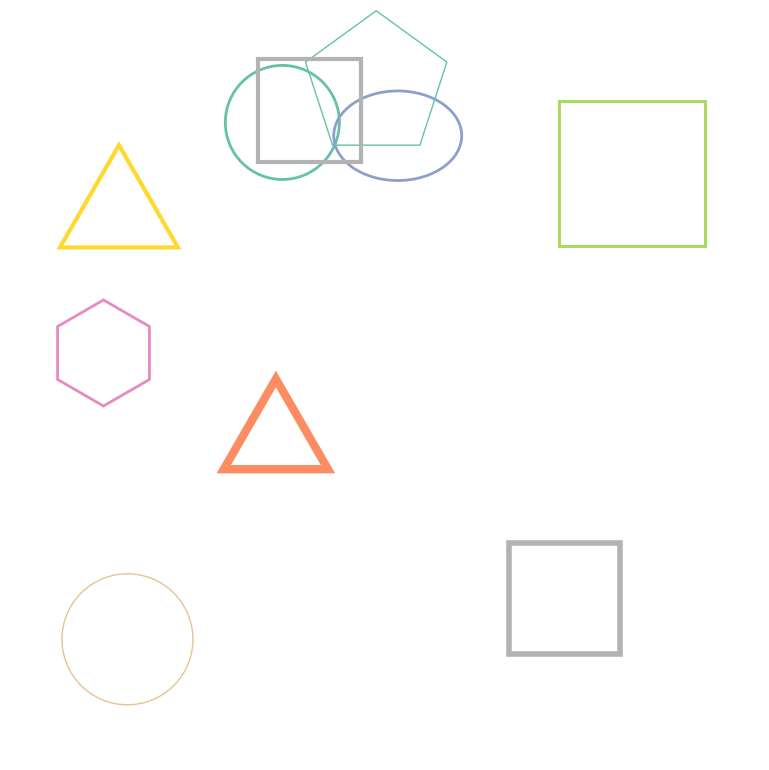[{"shape": "circle", "thickness": 1, "radius": 0.37, "center": [0.367, 0.841]}, {"shape": "pentagon", "thickness": 0.5, "radius": 0.48, "center": [0.489, 0.89]}, {"shape": "triangle", "thickness": 3, "radius": 0.39, "center": [0.358, 0.43]}, {"shape": "oval", "thickness": 1, "radius": 0.42, "center": [0.517, 0.824]}, {"shape": "hexagon", "thickness": 1, "radius": 0.34, "center": [0.134, 0.542]}, {"shape": "square", "thickness": 1, "radius": 0.47, "center": [0.821, 0.775]}, {"shape": "triangle", "thickness": 1.5, "radius": 0.44, "center": [0.154, 0.723]}, {"shape": "circle", "thickness": 0.5, "radius": 0.43, "center": [0.165, 0.17]}, {"shape": "square", "thickness": 1.5, "radius": 0.33, "center": [0.402, 0.857]}, {"shape": "square", "thickness": 2, "radius": 0.36, "center": [0.733, 0.223]}]